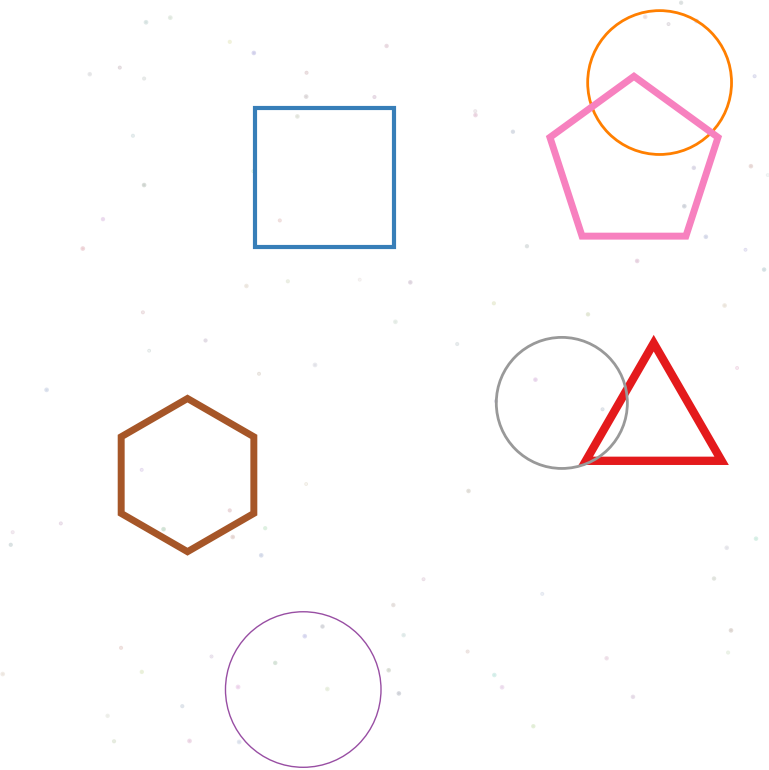[{"shape": "triangle", "thickness": 3, "radius": 0.51, "center": [0.849, 0.452]}, {"shape": "square", "thickness": 1.5, "radius": 0.45, "center": [0.422, 0.769]}, {"shape": "circle", "thickness": 0.5, "radius": 0.5, "center": [0.394, 0.105]}, {"shape": "circle", "thickness": 1, "radius": 0.47, "center": [0.857, 0.893]}, {"shape": "hexagon", "thickness": 2.5, "radius": 0.5, "center": [0.244, 0.383]}, {"shape": "pentagon", "thickness": 2.5, "radius": 0.57, "center": [0.823, 0.786]}, {"shape": "circle", "thickness": 1, "radius": 0.43, "center": [0.73, 0.477]}]